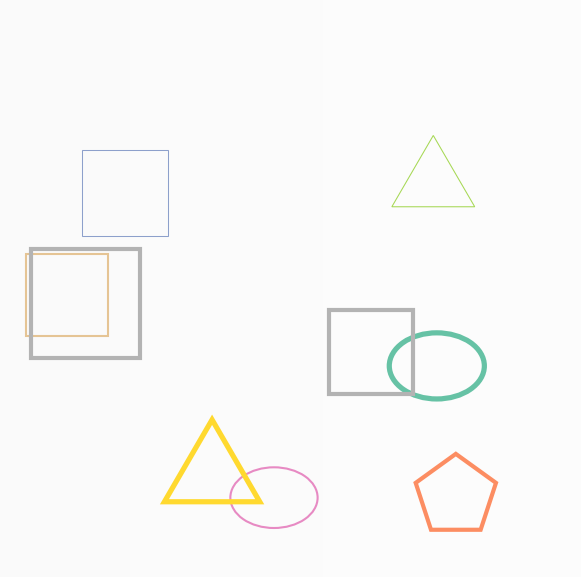[{"shape": "oval", "thickness": 2.5, "radius": 0.41, "center": [0.752, 0.366]}, {"shape": "pentagon", "thickness": 2, "radius": 0.36, "center": [0.784, 0.141]}, {"shape": "square", "thickness": 0.5, "radius": 0.37, "center": [0.215, 0.665]}, {"shape": "oval", "thickness": 1, "radius": 0.38, "center": [0.471, 0.137]}, {"shape": "triangle", "thickness": 0.5, "radius": 0.41, "center": [0.745, 0.682]}, {"shape": "triangle", "thickness": 2.5, "radius": 0.47, "center": [0.365, 0.178]}, {"shape": "square", "thickness": 1, "radius": 0.35, "center": [0.115, 0.488]}, {"shape": "square", "thickness": 2, "radius": 0.36, "center": [0.639, 0.39]}, {"shape": "square", "thickness": 2, "radius": 0.47, "center": [0.147, 0.473]}]